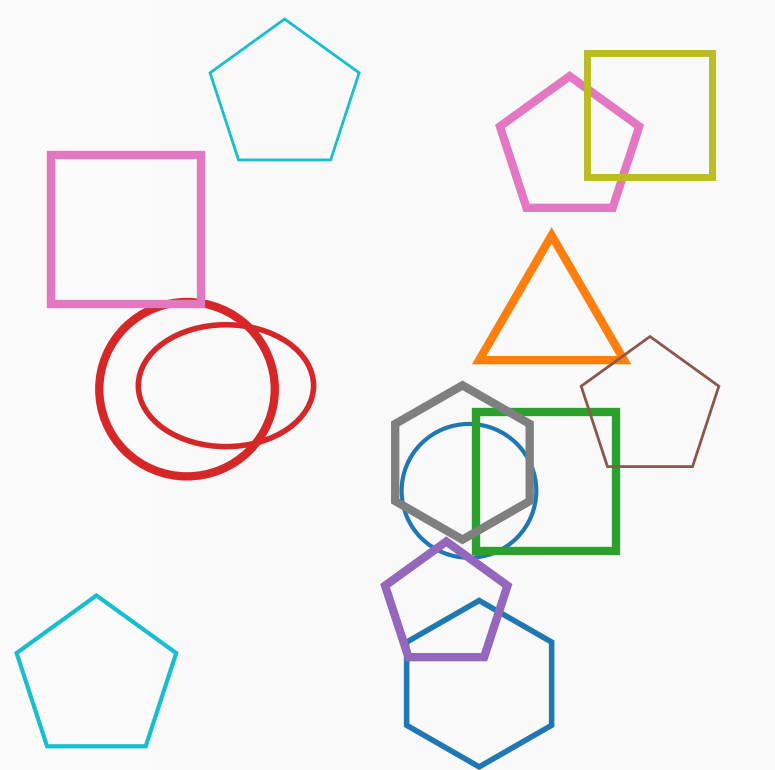[{"shape": "hexagon", "thickness": 2, "radius": 0.54, "center": [0.618, 0.112]}, {"shape": "circle", "thickness": 1.5, "radius": 0.43, "center": [0.605, 0.363]}, {"shape": "triangle", "thickness": 3, "radius": 0.54, "center": [0.712, 0.586]}, {"shape": "square", "thickness": 3, "radius": 0.45, "center": [0.705, 0.375]}, {"shape": "oval", "thickness": 2, "radius": 0.57, "center": [0.292, 0.499]}, {"shape": "circle", "thickness": 3, "radius": 0.57, "center": [0.241, 0.495]}, {"shape": "pentagon", "thickness": 3, "radius": 0.42, "center": [0.576, 0.214]}, {"shape": "pentagon", "thickness": 1, "radius": 0.47, "center": [0.839, 0.47]}, {"shape": "square", "thickness": 3, "radius": 0.48, "center": [0.163, 0.702]}, {"shape": "pentagon", "thickness": 3, "radius": 0.47, "center": [0.735, 0.807]}, {"shape": "hexagon", "thickness": 3, "radius": 0.5, "center": [0.597, 0.399]}, {"shape": "square", "thickness": 2.5, "radius": 0.4, "center": [0.838, 0.851]}, {"shape": "pentagon", "thickness": 1.5, "radius": 0.54, "center": [0.124, 0.118]}, {"shape": "pentagon", "thickness": 1, "radius": 0.51, "center": [0.367, 0.874]}]